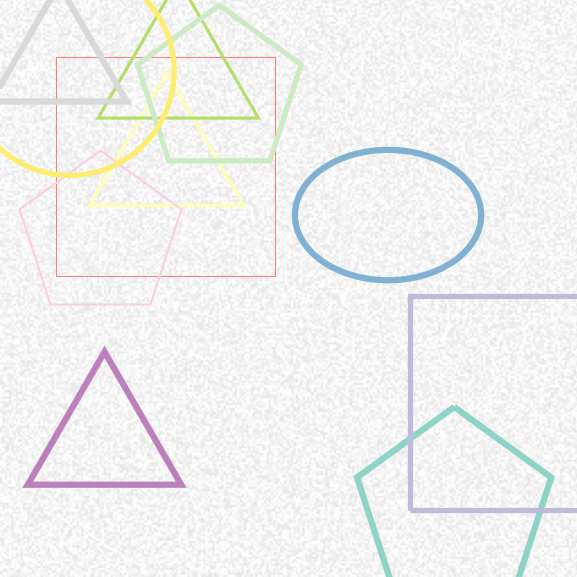[{"shape": "pentagon", "thickness": 3, "radius": 0.88, "center": [0.786, 0.118]}, {"shape": "triangle", "thickness": 1.5, "radius": 0.77, "center": [0.289, 0.72]}, {"shape": "square", "thickness": 2.5, "radius": 0.93, "center": [0.896, 0.301]}, {"shape": "square", "thickness": 0.5, "radius": 0.95, "center": [0.287, 0.711]}, {"shape": "oval", "thickness": 3, "radius": 0.81, "center": [0.672, 0.627]}, {"shape": "triangle", "thickness": 1.5, "radius": 0.8, "center": [0.309, 0.875]}, {"shape": "pentagon", "thickness": 1, "radius": 0.74, "center": [0.174, 0.591]}, {"shape": "triangle", "thickness": 3, "radius": 0.68, "center": [0.102, 0.891]}, {"shape": "triangle", "thickness": 3, "radius": 0.77, "center": [0.181, 0.236]}, {"shape": "pentagon", "thickness": 2.5, "radius": 0.74, "center": [0.38, 0.841]}, {"shape": "circle", "thickness": 2.5, "radius": 0.9, "center": [0.121, 0.876]}]